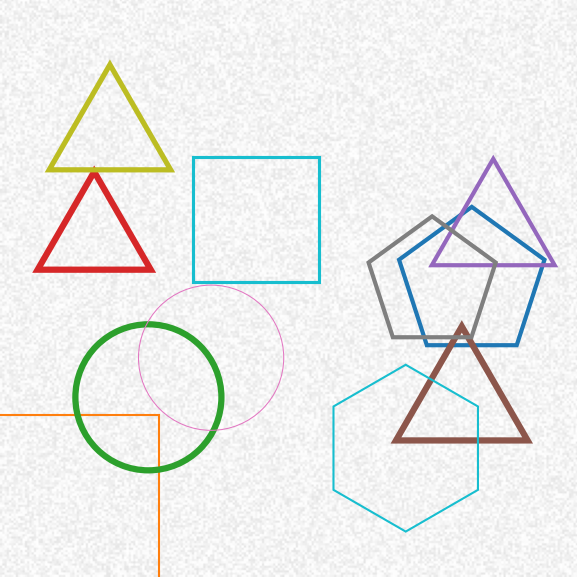[{"shape": "pentagon", "thickness": 2, "radius": 0.66, "center": [0.817, 0.508]}, {"shape": "square", "thickness": 1, "radius": 0.73, "center": [0.128, 0.133]}, {"shape": "circle", "thickness": 3, "radius": 0.63, "center": [0.257, 0.311]}, {"shape": "triangle", "thickness": 3, "radius": 0.57, "center": [0.163, 0.589]}, {"shape": "triangle", "thickness": 2, "radius": 0.61, "center": [0.854, 0.601]}, {"shape": "triangle", "thickness": 3, "radius": 0.66, "center": [0.8, 0.302]}, {"shape": "circle", "thickness": 0.5, "radius": 0.63, "center": [0.366, 0.38]}, {"shape": "pentagon", "thickness": 2, "radius": 0.58, "center": [0.748, 0.509]}, {"shape": "triangle", "thickness": 2.5, "radius": 0.61, "center": [0.19, 0.766]}, {"shape": "hexagon", "thickness": 1, "radius": 0.72, "center": [0.703, 0.223]}, {"shape": "square", "thickness": 1.5, "radius": 0.54, "center": [0.443, 0.619]}]